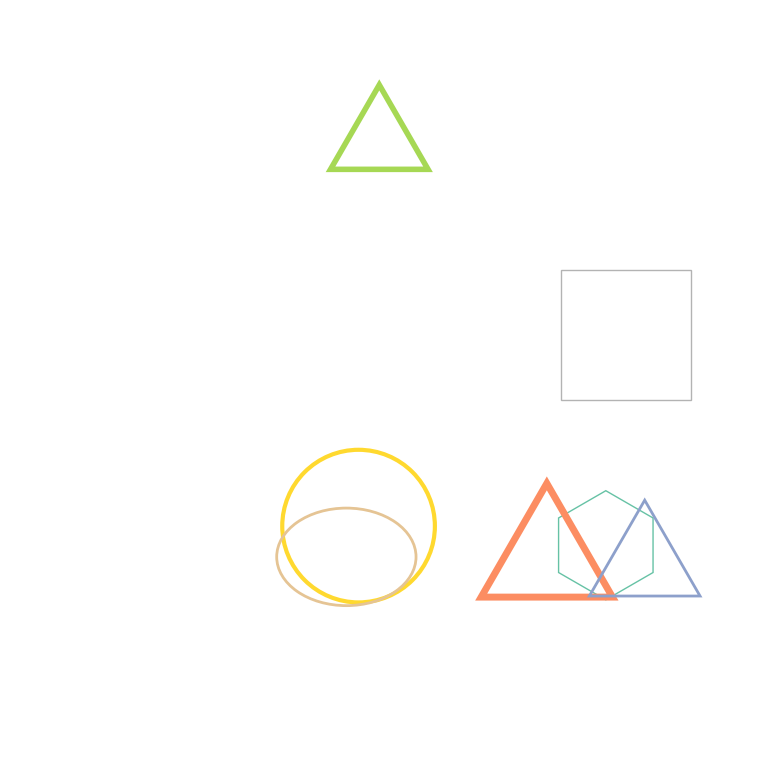[{"shape": "hexagon", "thickness": 0.5, "radius": 0.35, "center": [0.787, 0.292]}, {"shape": "triangle", "thickness": 2.5, "radius": 0.49, "center": [0.71, 0.274]}, {"shape": "triangle", "thickness": 1, "radius": 0.41, "center": [0.837, 0.267]}, {"shape": "triangle", "thickness": 2, "radius": 0.37, "center": [0.493, 0.817]}, {"shape": "circle", "thickness": 1.5, "radius": 0.5, "center": [0.466, 0.317]}, {"shape": "oval", "thickness": 1, "radius": 0.45, "center": [0.45, 0.277]}, {"shape": "square", "thickness": 0.5, "radius": 0.42, "center": [0.813, 0.565]}]